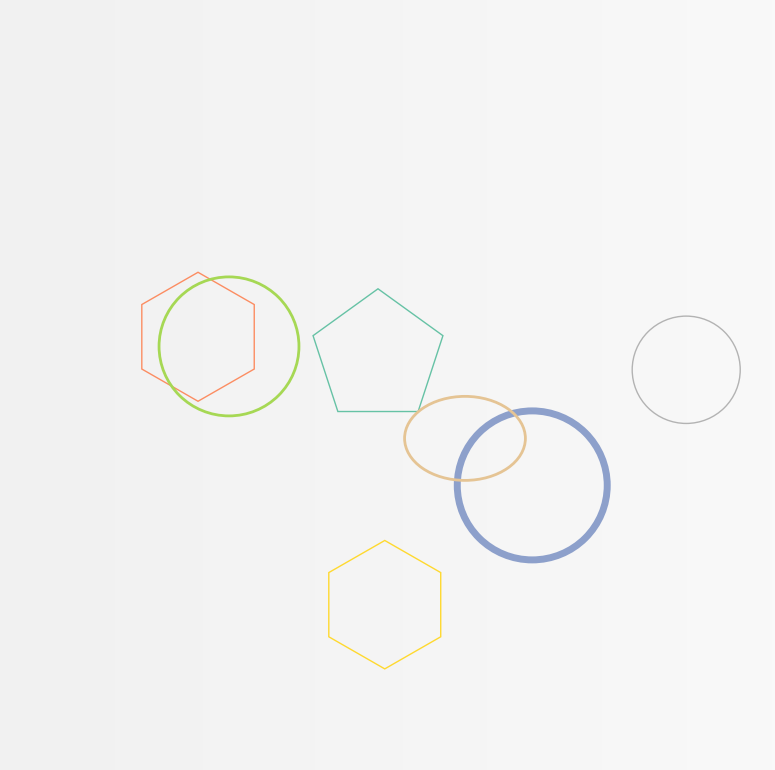[{"shape": "pentagon", "thickness": 0.5, "radius": 0.44, "center": [0.488, 0.537]}, {"shape": "hexagon", "thickness": 0.5, "radius": 0.42, "center": [0.256, 0.563]}, {"shape": "circle", "thickness": 2.5, "radius": 0.48, "center": [0.687, 0.37]}, {"shape": "circle", "thickness": 1, "radius": 0.45, "center": [0.295, 0.55]}, {"shape": "hexagon", "thickness": 0.5, "radius": 0.42, "center": [0.496, 0.215]}, {"shape": "oval", "thickness": 1, "radius": 0.39, "center": [0.6, 0.431]}, {"shape": "circle", "thickness": 0.5, "radius": 0.35, "center": [0.885, 0.52]}]